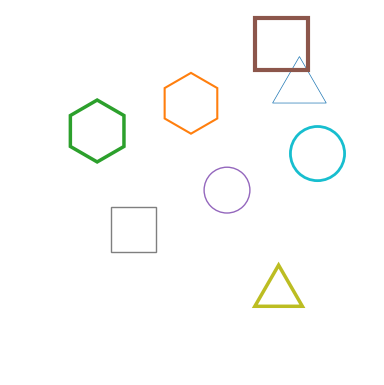[{"shape": "triangle", "thickness": 0.5, "radius": 0.4, "center": [0.778, 0.773]}, {"shape": "hexagon", "thickness": 1.5, "radius": 0.39, "center": [0.496, 0.732]}, {"shape": "hexagon", "thickness": 2.5, "radius": 0.4, "center": [0.252, 0.66]}, {"shape": "circle", "thickness": 1, "radius": 0.3, "center": [0.59, 0.506]}, {"shape": "square", "thickness": 3, "radius": 0.34, "center": [0.731, 0.886]}, {"shape": "square", "thickness": 1, "radius": 0.29, "center": [0.346, 0.403]}, {"shape": "triangle", "thickness": 2.5, "radius": 0.36, "center": [0.724, 0.24]}, {"shape": "circle", "thickness": 2, "radius": 0.35, "center": [0.825, 0.601]}]